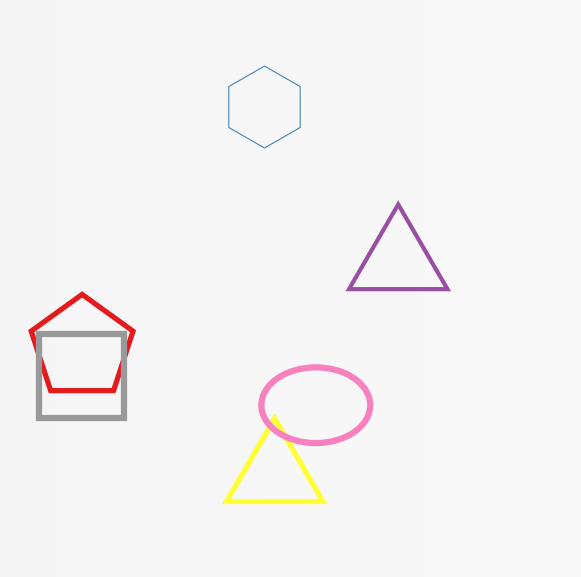[{"shape": "pentagon", "thickness": 2.5, "radius": 0.46, "center": [0.141, 0.397]}, {"shape": "hexagon", "thickness": 0.5, "radius": 0.35, "center": [0.455, 0.814]}, {"shape": "triangle", "thickness": 2, "radius": 0.49, "center": [0.685, 0.547]}, {"shape": "triangle", "thickness": 2.5, "radius": 0.48, "center": [0.473, 0.179]}, {"shape": "oval", "thickness": 3, "radius": 0.47, "center": [0.543, 0.297]}, {"shape": "square", "thickness": 3, "radius": 0.36, "center": [0.14, 0.347]}]